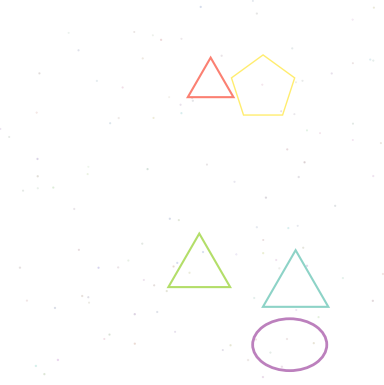[{"shape": "triangle", "thickness": 1.5, "radius": 0.49, "center": [0.768, 0.252]}, {"shape": "triangle", "thickness": 1.5, "radius": 0.34, "center": [0.547, 0.782]}, {"shape": "triangle", "thickness": 1.5, "radius": 0.46, "center": [0.518, 0.301]}, {"shape": "oval", "thickness": 2, "radius": 0.48, "center": [0.753, 0.105]}, {"shape": "pentagon", "thickness": 1, "radius": 0.43, "center": [0.683, 0.771]}]